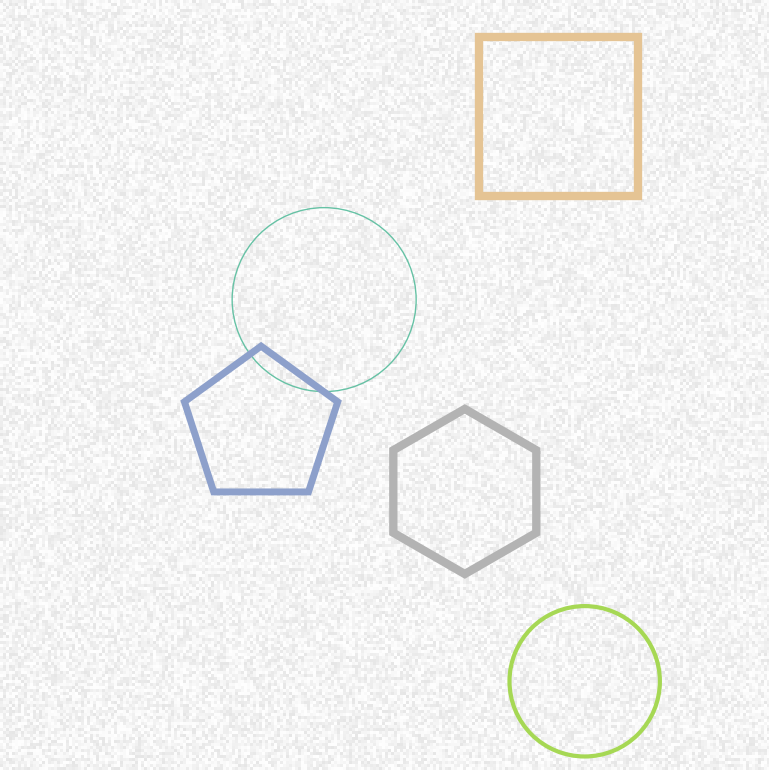[{"shape": "circle", "thickness": 0.5, "radius": 0.6, "center": [0.421, 0.611]}, {"shape": "pentagon", "thickness": 2.5, "radius": 0.52, "center": [0.339, 0.446]}, {"shape": "circle", "thickness": 1.5, "radius": 0.49, "center": [0.759, 0.115]}, {"shape": "square", "thickness": 3, "radius": 0.51, "center": [0.725, 0.849]}, {"shape": "hexagon", "thickness": 3, "radius": 0.54, "center": [0.604, 0.362]}]